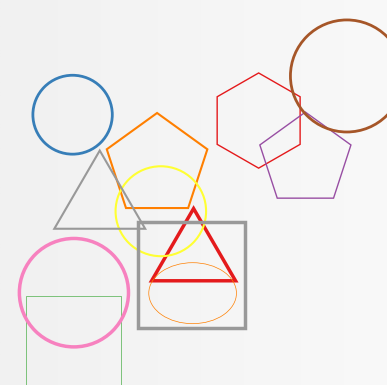[{"shape": "triangle", "thickness": 2.5, "radius": 0.63, "center": [0.5, 0.333]}, {"shape": "hexagon", "thickness": 1, "radius": 0.62, "center": [0.667, 0.687]}, {"shape": "circle", "thickness": 2, "radius": 0.51, "center": [0.187, 0.702]}, {"shape": "square", "thickness": 0.5, "radius": 0.61, "center": [0.19, 0.109]}, {"shape": "pentagon", "thickness": 1, "radius": 0.62, "center": [0.788, 0.585]}, {"shape": "pentagon", "thickness": 1.5, "radius": 0.68, "center": [0.405, 0.57]}, {"shape": "oval", "thickness": 0.5, "radius": 0.57, "center": [0.497, 0.238]}, {"shape": "circle", "thickness": 1.5, "radius": 0.58, "center": [0.415, 0.451]}, {"shape": "circle", "thickness": 2, "radius": 0.73, "center": [0.895, 0.803]}, {"shape": "circle", "thickness": 2.5, "radius": 0.7, "center": [0.191, 0.24]}, {"shape": "triangle", "thickness": 1.5, "radius": 0.68, "center": [0.257, 0.474]}, {"shape": "square", "thickness": 2.5, "radius": 0.69, "center": [0.494, 0.285]}]